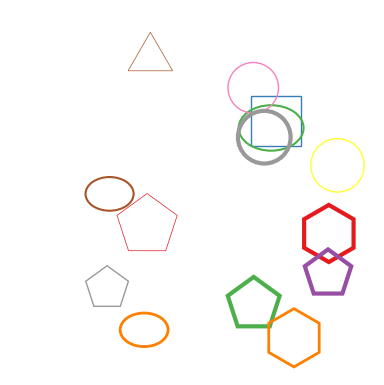[{"shape": "hexagon", "thickness": 3, "radius": 0.37, "center": [0.854, 0.394]}, {"shape": "pentagon", "thickness": 0.5, "radius": 0.41, "center": [0.382, 0.415]}, {"shape": "square", "thickness": 1, "radius": 0.33, "center": [0.717, 0.685]}, {"shape": "pentagon", "thickness": 3, "radius": 0.35, "center": [0.659, 0.21]}, {"shape": "oval", "thickness": 1.5, "radius": 0.42, "center": [0.704, 0.668]}, {"shape": "pentagon", "thickness": 3, "radius": 0.32, "center": [0.852, 0.289]}, {"shape": "hexagon", "thickness": 2, "radius": 0.38, "center": [0.764, 0.123]}, {"shape": "oval", "thickness": 2, "radius": 0.31, "center": [0.374, 0.143]}, {"shape": "circle", "thickness": 1, "radius": 0.35, "center": [0.877, 0.571]}, {"shape": "triangle", "thickness": 0.5, "radius": 0.33, "center": [0.391, 0.849]}, {"shape": "oval", "thickness": 1.5, "radius": 0.31, "center": [0.285, 0.496]}, {"shape": "circle", "thickness": 1, "radius": 0.33, "center": [0.658, 0.772]}, {"shape": "circle", "thickness": 3, "radius": 0.34, "center": [0.686, 0.644]}, {"shape": "pentagon", "thickness": 1, "radius": 0.29, "center": [0.278, 0.251]}]